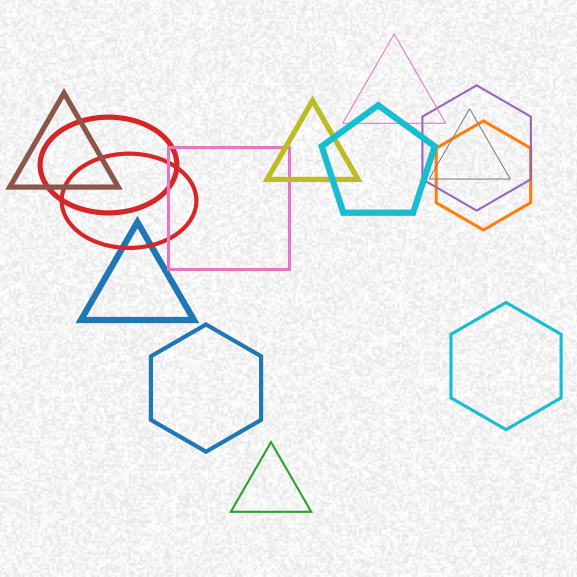[{"shape": "hexagon", "thickness": 2, "radius": 0.55, "center": [0.357, 0.327]}, {"shape": "triangle", "thickness": 3, "radius": 0.57, "center": [0.238, 0.502]}, {"shape": "hexagon", "thickness": 1.5, "radius": 0.47, "center": [0.837, 0.695]}, {"shape": "triangle", "thickness": 1, "radius": 0.4, "center": [0.469, 0.153]}, {"shape": "oval", "thickness": 2.5, "radius": 0.59, "center": [0.188, 0.713]}, {"shape": "oval", "thickness": 2, "radius": 0.58, "center": [0.223, 0.651]}, {"shape": "hexagon", "thickness": 1, "radius": 0.54, "center": [0.825, 0.743]}, {"shape": "triangle", "thickness": 2.5, "radius": 0.54, "center": [0.111, 0.729]}, {"shape": "triangle", "thickness": 0.5, "radius": 0.52, "center": [0.683, 0.837]}, {"shape": "square", "thickness": 1.5, "radius": 0.53, "center": [0.396, 0.639]}, {"shape": "triangle", "thickness": 0.5, "radius": 0.41, "center": [0.813, 0.73]}, {"shape": "triangle", "thickness": 2.5, "radius": 0.46, "center": [0.541, 0.734]}, {"shape": "hexagon", "thickness": 1.5, "radius": 0.55, "center": [0.876, 0.365]}, {"shape": "pentagon", "thickness": 3, "radius": 0.51, "center": [0.655, 0.714]}]